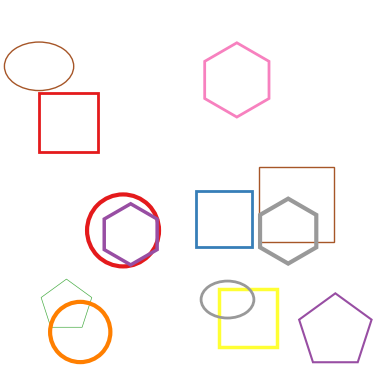[{"shape": "square", "thickness": 2, "radius": 0.38, "center": [0.178, 0.681]}, {"shape": "circle", "thickness": 3, "radius": 0.47, "center": [0.32, 0.402]}, {"shape": "square", "thickness": 2, "radius": 0.37, "center": [0.582, 0.431]}, {"shape": "pentagon", "thickness": 0.5, "radius": 0.35, "center": [0.173, 0.206]}, {"shape": "hexagon", "thickness": 2.5, "radius": 0.4, "center": [0.339, 0.391]}, {"shape": "pentagon", "thickness": 1.5, "radius": 0.49, "center": [0.871, 0.139]}, {"shape": "circle", "thickness": 3, "radius": 0.39, "center": [0.208, 0.138]}, {"shape": "square", "thickness": 2.5, "radius": 0.37, "center": [0.644, 0.175]}, {"shape": "oval", "thickness": 1, "radius": 0.45, "center": [0.101, 0.828]}, {"shape": "square", "thickness": 1, "radius": 0.49, "center": [0.77, 0.469]}, {"shape": "hexagon", "thickness": 2, "radius": 0.48, "center": [0.615, 0.792]}, {"shape": "oval", "thickness": 2, "radius": 0.34, "center": [0.591, 0.222]}, {"shape": "hexagon", "thickness": 3, "radius": 0.42, "center": [0.749, 0.4]}]